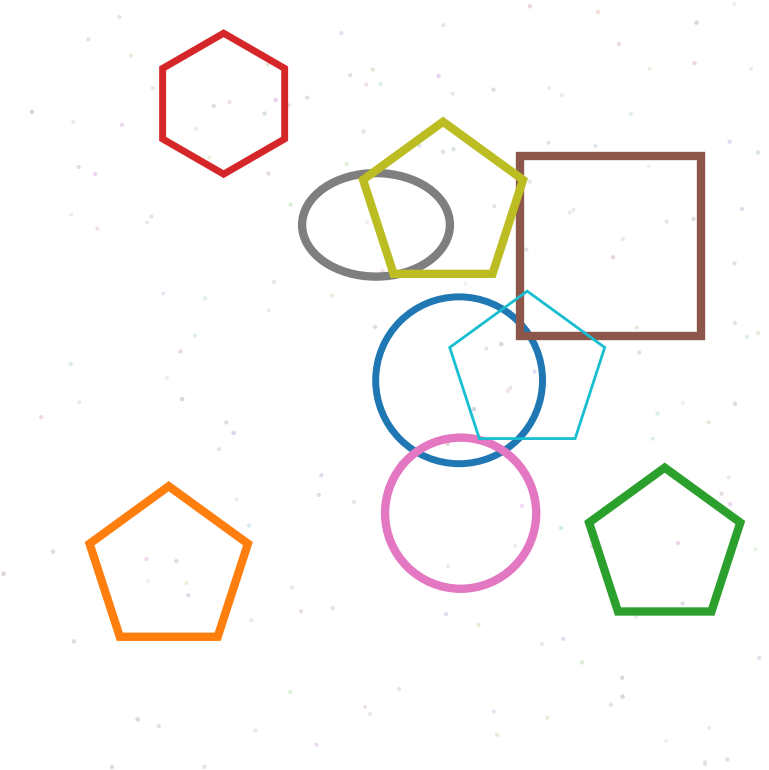[{"shape": "circle", "thickness": 2.5, "radius": 0.54, "center": [0.596, 0.506]}, {"shape": "pentagon", "thickness": 3, "radius": 0.54, "center": [0.219, 0.26]}, {"shape": "pentagon", "thickness": 3, "radius": 0.52, "center": [0.863, 0.289]}, {"shape": "hexagon", "thickness": 2.5, "radius": 0.46, "center": [0.29, 0.865]}, {"shape": "square", "thickness": 3, "radius": 0.59, "center": [0.793, 0.681]}, {"shape": "circle", "thickness": 3, "radius": 0.49, "center": [0.598, 0.334]}, {"shape": "oval", "thickness": 3, "radius": 0.48, "center": [0.488, 0.708]}, {"shape": "pentagon", "thickness": 3, "radius": 0.55, "center": [0.575, 0.733]}, {"shape": "pentagon", "thickness": 1, "radius": 0.53, "center": [0.685, 0.516]}]